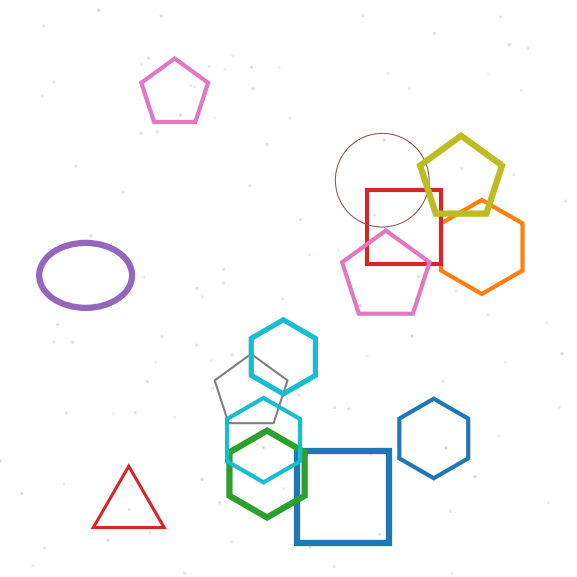[{"shape": "hexagon", "thickness": 2, "radius": 0.34, "center": [0.751, 0.24]}, {"shape": "square", "thickness": 3, "radius": 0.4, "center": [0.595, 0.139]}, {"shape": "hexagon", "thickness": 2, "radius": 0.41, "center": [0.834, 0.571]}, {"shape": "hexagon", "thickness": 3, "radius": 0.38, "center": [0.462, 0.178]}, {"shape": "square", "thickness": 2, "radius": 0.32, "center": [0.7, 0.606]}, {"shape": "triangle", "thickness": 1.5, "radius": 0.35, "center": [0.223, 0.121]}, {"shape": "oval", "thickness": 3, "radius": 0.4, "center": [0.148, 0.522]}, {"shape": "circle", "thickness": 0.5, "radius": 0.41, "center": [0.662, 0.687]}, {"shape": "pentagon", "thickness": 2, "radius": 0.4, "center": [0.668, 0.52]}, {"shape": "pentagon", "thickness": 2, "radius": 0.3, "center": [0.303, 0.837]}, {"shape": "pentagon", "thickness": 1, "radius": 0.33, "center": [0.435, 0.32]}, {"shape": "pentagon", "thickness": 3, "radius": 0.37, "center": [0.798, 0.69]}, {"shape": "hexagon", "thickness": 2, "radius": 0.37, "center": [0.456, 0.237]}, {"shape": "hexagon", "thickness": 2.5, "radius": 0.32, "center": [0.491, 0.381]}]